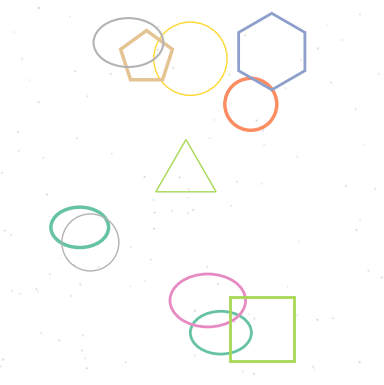[{"shape": "oval", "thickness": 2, "radius": 0.4, "center": [0.574, 0.136]}, {"shape": "oval", "thickness": 2.5, "radius": 0.37, "center": [0.207, 0.41]}, {"shape": "circle", "thickness": 2.5, "radius": 0.34, "center": [0.651, 0.729]}, {"shape": "hexagon", "thickness": 2, "radius": 0.5, "center": [0.706, 0.866]}, {"shape": "oval", "thickness": 2, "radius": 0.49, "center": [0.54, 0.22]}, {"shape": "square", "thickness": 2, "radius": 0.42, "center": [0.681, 0.146]}, {"shape": "triangle", "thickness": 1, "radius": 0.45, "center": [0.483, 0.547]}, {"shape": "circle", "thickness": 1, "radius": 0.48, "center": [0.494, 0.847]}, {"shape": "pentagon", "thickness": 2.5, "radius": 0.35, "center": [0.381, 0.85]}, {"shape": "oval", "thickness": 1.5, "radius": 0.45, "center": [0.334, 0.889]}, {"shape": "circle", "thickness": 1, "radius": 0.37, "center": [0.235, 0.37]}]